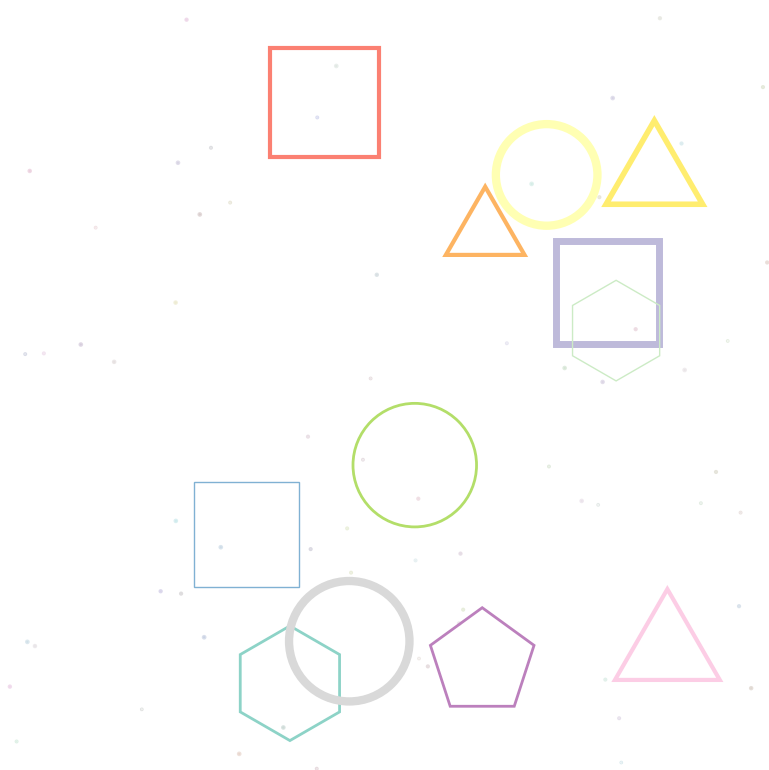[{"shape": "hexagon", "thickness": 1, "radius": 0.37, "center": [0.377, 0.113]}, {"shape": "circle", "thickness": 3, "radius": 0.33, "center": [0.71, 0.773]}, {"shape": "square", "thickness": 2.5, "radius": 0.34, "center": [0.789, 0.62]}, {"shape": "square", "thickness": 1.5, "radius": 0.35, "center": [0.421, 0.866]}, {"shape": "square", "thickness": 0.5, "radius": 0.34, "center": [0.32, 0.306]}, {"shape": "triangle", "thickness": 1.5, "radius": 0.3, "center": [0.63, 0.698]}, {"shape": "circle", "thickness": 1, "radius": 0.4, "center": [0.539, 0.396]}, {"shape": "triangle", "thickness": 1.5, "radius": 0.39, "center": [0.867, 0.156]}, {"shape": "circle", "thickness": 3, "radius": 0.39, "center": [0.454, 0.167]}, {"shape": "pentagon", "thickness": 1, "radius": 0.35, "center": [0.626, 0.14]}, {"shape": "hexagon", "thickness": 0.5, "radius": 0.33, "center": [0.8, 0.571]}, {"shape": "triangle", "thickness": 2, "radius": 0.36, "center": [0.85, 0.771]}]